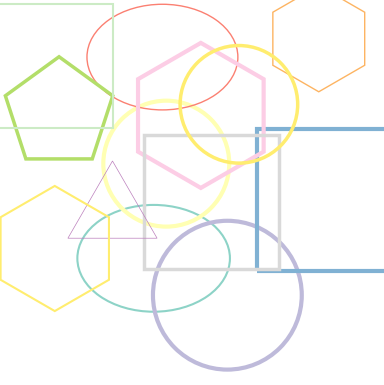[{"shape": "oval", "thickness": 1.5, "radius": 0.99, "center": [0.399, 0.329]}, {"shape": "circle", "thickness": 3, "radius": 0.82, "center": [0.432, 0.575]}, {"shape": "circle", "thickness": 3, "radius": 0.97, "center": [0.591, 0.233]}, {"shape": "oval", "thickness": 1, "radius": 0.98, "center": [0.422, 0.852]}, {"shape": "square", "thickness": 3, "radius": 0.93, "center": [0.853, 0.48]}, {"shape": "hexagon", "thickness": 1, "radius": 0.69, "center": [0.828, 0.899]}, {"shape": "pentagon", "thickness": 2.5, "radius": 0.73, "center": [0.153, 0.706]}, {"shape": "hexagon", "thickness": 3, "radius": 0.94, "center": [0.522, 0.7]}, {"shape": "square", "thickness": 2.5, "radius": 0.88, "center": [0.55, 0.475]}, {"shape": "triangle", "thickness": 0.5, "radius": 0.67, "center": [0.292, 0.448]}, {"shape": "square", "thickness": 1.5, "radius": 0.8, "center": [0.134, 0.829]}, {"shape": "hexagon", "thickness": 1.5, "radius": 0.81, "center": [0.142, 0.355]}, {"shape": "circle", "thickness": 2.5, "radius": 0.76, "center": [0.621, 0.729]}]